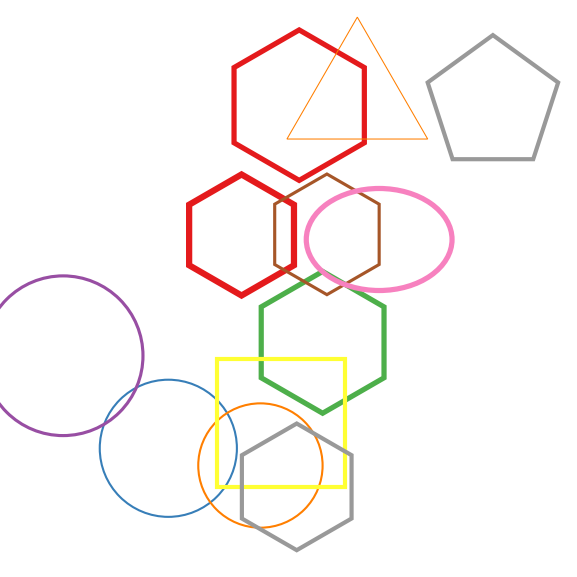[{"shape": "hexagon", "thickness": 2.5, "radius": 0.65, "center": [0.518, 0.817]}, {"shape": "hexagon", "thickness": 3, "radius": 0.52, "center": [0.418, 0.592]}, {"shape": "circle", "thickness": 1, "radius": 0.59, "center": [0.291, 0.223]}, {"shape": "hexagon", "thickness": 2.5, "radius": 0.61, "center": [0.559, 0.406]}, {"shape": "circle", "thickness": 1.5, "radius": 0.69, "center": [0.109, 0.383]}, {"shape": "circle", "thickness": 1, "radius": 0.54, "center": [0.451, 0.193]}, {"shape": "triangle", "thickness": 0.5, "radius": 0.7, "center": [0.619, 0.829]}, {"shape": "square", "thickness": 2, "radius": 0.56, "center": [0.487, 0.266]}, {"shape": "hexagon", "thickness": 1.5, "radius": 0.52, "center": [0.566, 0.593]}, {"shape": "oval", "thickness": 2.5, "radius": 0.63, "center": [0.657, 0.584]}, {"shape": "pentagon", "thickness": 2, "radius": 0.59, "center": [0.854, 0.82]}, {"shape": "hexagon", "thickness": 2, "radius": 0.55, "center": [0.514, 0.156]}]